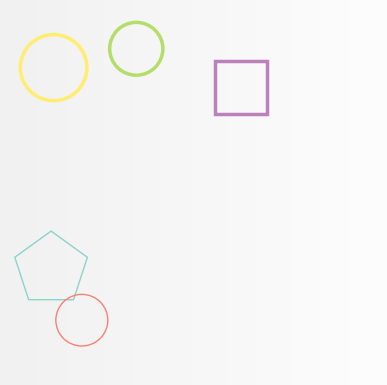[{"shape": "pentagon", "thickness": 1, "radius": 0.49, "center": [0.132, 0.301]}, {"shape": "circle", "thickness": 1, "radius": 0.34, "center": [0.211, 0.168]}, {"shape": "circle", "thickness": 2.5, "radius": 0.34, "center": [0.352, 0.873]}, {"shape": "square", "thickness": 2.5, "radius": 0.34, "center": [0.622, 0.773]}, {"shape": "circle", "thickness": 2.5, "radius": 0.43, "center": [0.138, 0.824]}]